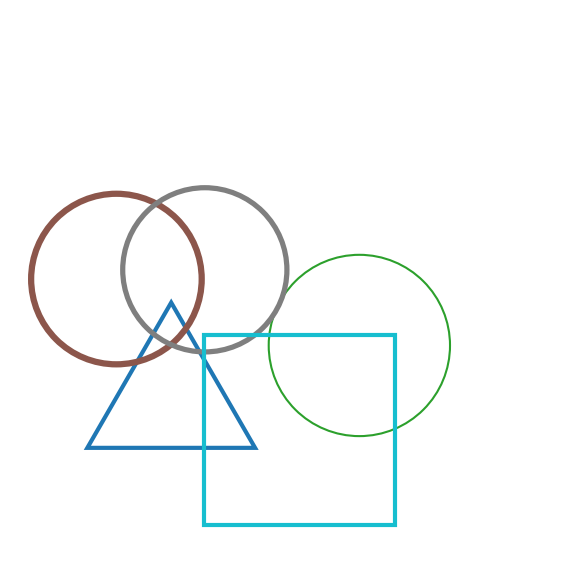[{"shape": "triangle", "thickness": 2, "radius": 0.84, "center": [0.296, 0.307]}, {"shape": "circle", "thickness": 1, "radius": 0.78, "center": [0.622, 0.401]}, {"shape": "circle", "thickness": 3, "radius": 0.74, "center": [0.202, 0.516]}, {"shape": "circle", "thickness": 2.5, "radius": 0.71, "center": [0.355, 0.532]}, {"shape": "square", "thickness": 2, "radius": 0.83, "center": [0.519, 0.255]}]